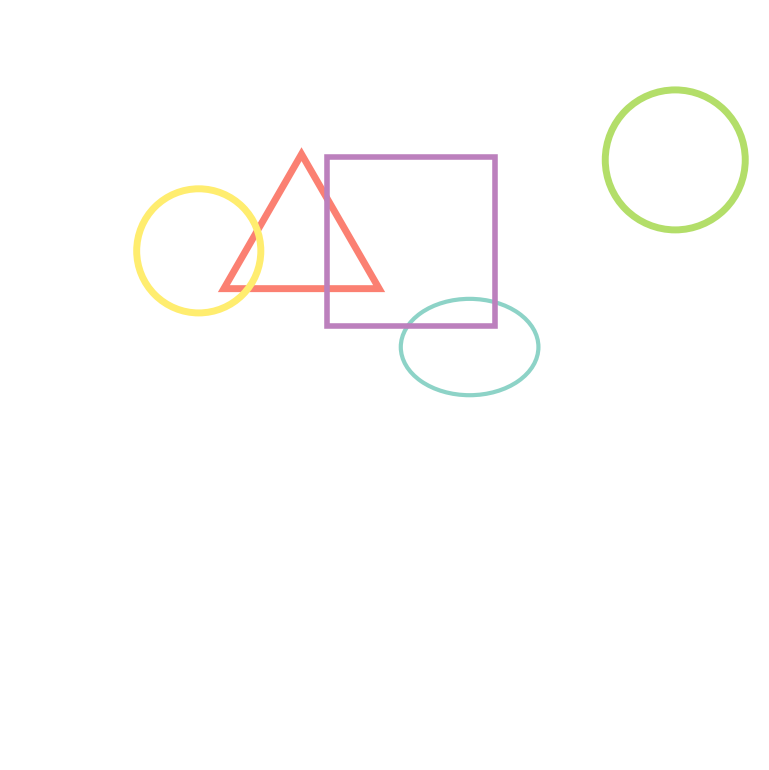[{"shape": "oval", "thickness": 1.5, "radius": 0.45, "center": [0.61, 0.549]}, {"shape": "triangle", "thickness": 2.5, "radius": 0.58, "center": [0.392, 0.683]}, {"shape": "circle", "thickness": 2.5, "radius": 0.45, "center": [0.877, 0.792]}, {"shape": "square", "thickness": 2, "radius": 0.55, "center": [0.534, 0.686]}, {"shape": "circle", "thickness": 2.5, "radius": 0.4, "center": [0.258, 0.674]}]